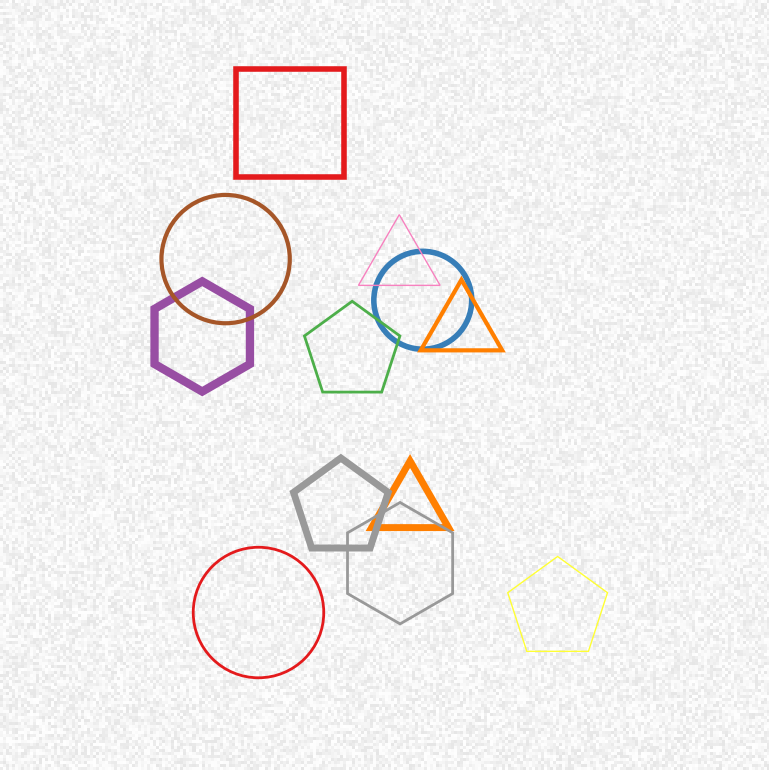[{"shape": "circle", "thickness": 1, "radius": 0.42, "center": [0.336, 0.205]}, {"shape": "square", "thickness": 2, "radius": 0.35, "center": [0.377, 0.84]}, {"shape": "circle", "thickness": 2, "radius": 0.32, "center": [0.549, 0.61]}, {"shape": "pentagon", "thickness": 1, "radius": 0.33, "center": [0.457, 0.544]}, {"shape": "hexagon", "thickness": 3, "radius": 0.36, "center": [0.263, 0.563]}, {"shape": "triangle", "thickness": 2.5, "radius": 0.29, "center": [0.533, 0.344]}, {"shape": "triangle", "thickness": 1.5, "radius": 0.31, "center": [0.599, 0.576]}, {"shape": "pentagon", "thickness": 0.5, "radius": 0.34, "center": [0.724, 0.209]}, {"shape": "circle", "thickness": 1.5, "radius": 0.42, "center": [0.293, 0.664]}, {"shape": "triangle", "thickness": 0.5, "radius": 0.31, "center": [0.519, 0.66]}, {"shape": "pentagon", "thickness": 2.5, "radius": 0.32, "center": [0.443, 0.341]}, {"shape": "hexagon", "thickness": 1, "radius": 0.39, "center": [0.52, 0.269]}]